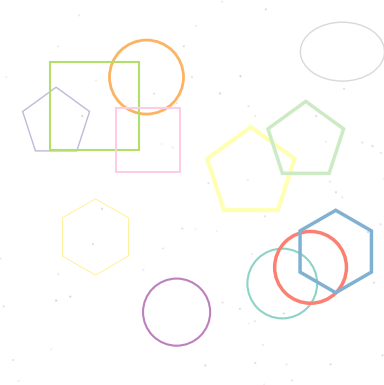[{"shape": "circle", "thickness": 1.5, "radius": 0.45, "center": [0.733, 0.264]}, {"shape": "pentagon", "thickness": 3, "radius": 0.6, "center": [0.652, 0.551]}, {"shape": "pentagon", "thickness": 1, "radius": 0.46, "center": [0.146, 0.682]}, {"shape": "circle", "thickness": 2.5, "radius": 0.47, "center": [0.807, 0.306]}, {"shape": "hexagon", "thickness": 2.5, "radius": 0.54, "center": [0.872, 0.347]}, {"shape": "circle", "thickness": 2, "radius": 0.48, "center": [0.38, 0.8]}, {"shape": "square", "thickness": 1.5, "radius": 0.58, "center": [0.245, 0.724]}, {"shape": "square", "thickness": 1.5, "radius": 0.42, "center": [0.385, 0.637]}, {"shape": "oval", "thickness": 1, "radius": 0.55, "center": [0.889, 0.866]}, {"shape": "circle", "thickness": 1.5, "radius": 0.44, "center": [0.459, 0.189]}, {"shape": "pentagon", "thickness": 2.5, "radius": 0.52, "center": [0.794, 0.633]}, {"shape": "hexagon", "thickness": 0.5, "radius": 0.5, "center": [0.248, 0.385]}]